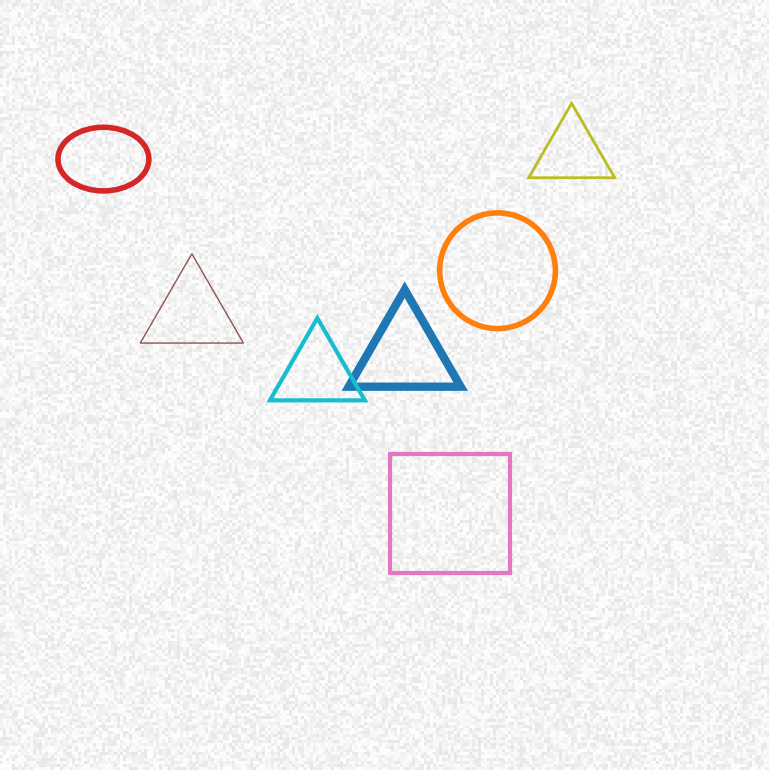[{"shape": "triangle", "thickness": 3, "radius": 0.42, "center": [0.526, 0.54]}, {"shape": "circle", "thickness": 2, "radius": 0.38, "center": [0.646, 0.648]}, {"shape": "oval", "thickness": 2, "radius": 0.3, "center": [0.134, 0.793]}, {"shape": "triangle", "thickness": 0.5, "radius": 0.39, "center": [0.249, 0.593]}, {"shape": "square", "thickness": 1.5, "radius": 0.39, "center": [0.584, 0.334]}, {"shape": "triangle", "thickness": 1, "radius": 0.32, "center": [0.742, 0.801]}, {"shape": "triangle", "thickness": 1.5, "radius": 0.36, "center": [0.412, 0.516]}]